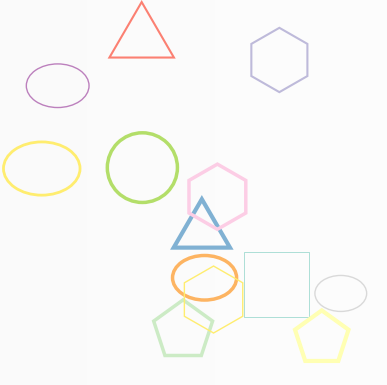[{"shape": "square", "thickness": 0.5, "radius": 0.42, "center": [0.713, 0.261]}, {"shape": "pentagon", "thickness": 3, "radius": 0.36, "center": [0.83, 0.121]}, {"shape": "hexagon", "thickness": 1.5, "radius": 0.42, "center": [0.721, 0.844]}, {"shape": "triangle", "thickness": 1.5, "radius": 0.48, "center": [0.366, 0.899]}, {"shape": "triangle", "thickness": 3, "radius": 0.42, "center": [0.521, 0.399]}, {"shape": "oval", "thickness": 2.5, "radius": 0.41, "center": [0.528, 0.279]}, {"shape": "circle", "thickness": 2.5, "radius": 0.45, "center": [0.367, 0.565]}, {"shape": "hexagon", "thickness": 2.5, "radius": 0.42, "center": [0.561, 0.489]}, {"shape": "oval", "thickness": 1, "radius": 0.33, "center": [0.879, 0.238]}, {"shape": "oval", "thickness": 1, "radius": 0.4, "center": [0.149, 0.777]}, {"shape": "pentagon", "thickness": 2.5, "radius": 0.4, "center": [0.473, 0.141]}, {"shape": "oval", "thickness": 2, "radius": 0.49, "center": [0.108, 0.562]}, {"shape": "hexagon", "thickness": 1, "radius": 0.43, "center": [0.551, 0.222]}]